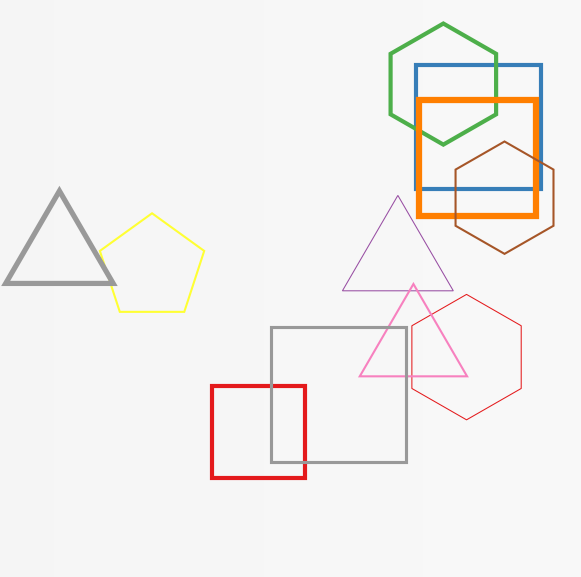[{"shape": "hexagon", "thickness": 0.5, "radius": 0.54, "center": [0.803, 0.381]}, {"shape": "square", "thickness": 2, "radius": 0.4, "center": [0.444, 0.251]}, {"shape": "square", "thickness": 2, "radius": 0.54, "center": [0.823, 0.779]}, {"shape": "hexagon", "thickness": 2, "radius": 0.52, "center": [0.763, 0.854]}, {"shape": "triangle", "thickness": 0.5, "radius": 0.55, "center": [0.684, 0.551]}, {"shape": "square", "thickness": 3, "radius": 0.5, "center": [0.821, 0.726]}, {"shape": "pentagon", "thickness": 1, "radius": 0.47, "center": [0.262, 0.535]}, {"shape": "hexagon", "thickness": 1, "radius": 0.49, "center": [0.868, 0.657]}, {"shape": "triangle", "thickness": 1, "radius": 0.53, "center": [0.711, 0.401]}, {"shape": "square", "thickness": 1.5, "radius": 0.58, "center": [0.582, 0.316]}, {"shape": "triangle", "thickness": 2.5, "radius": 0.53, "center": [0.102, 0.562]}]